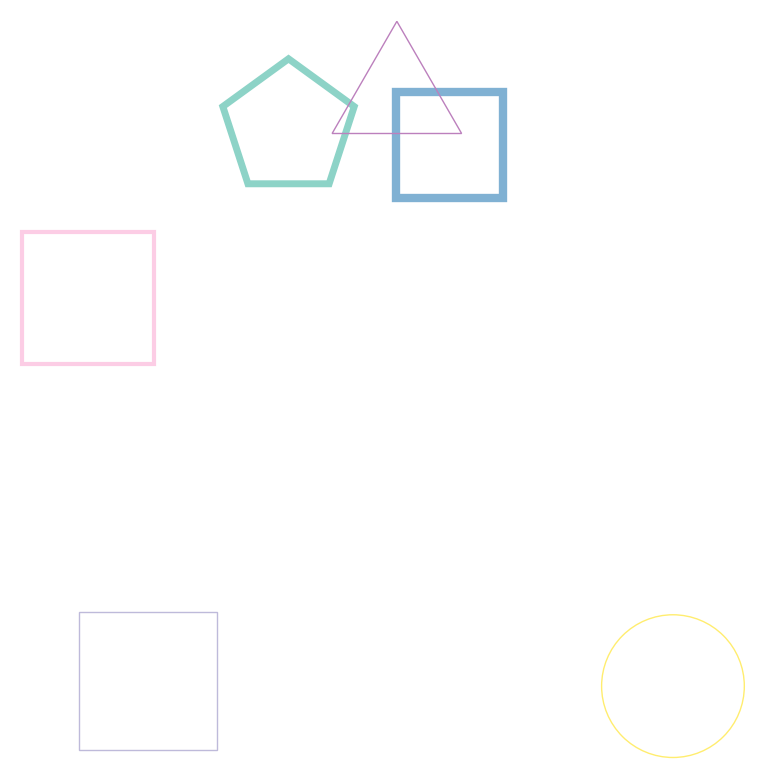[{"shape": "pentagon", "thickness": 2.5, "radius": 0.45, "center": [0.375, 0.834]}, {"shape": "square", "thickness": 0.5, "radius": 0.45, "center": [0.192, 0.115]}, {"shape": "square", "thickness": 3, "radius": 0.35, "center": [0.584, 0.811]}, {"shape": "square", "thickness": 1.5, "radius": 0.43, "center": [0.114, 0.612]}, {"shape": "triangle", "thickness": 0.5, "radius": 0.49, "center": [0.515, 0.875]}, {"shape": "circle", "thickness": 0.5, "radius": 0.46, "center": [0.874, 0.109]}]